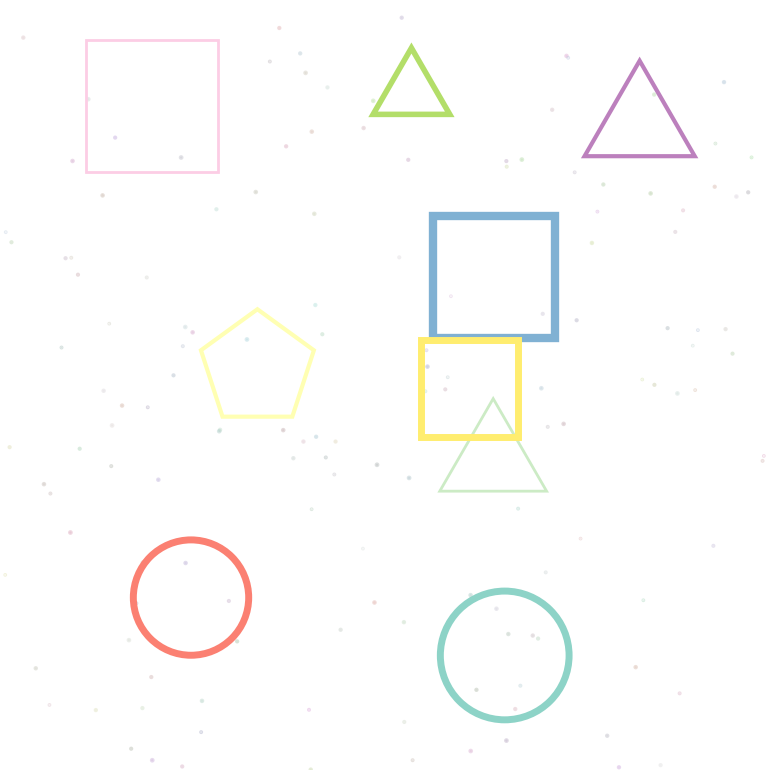[{"shape": "circle", "thickness": 2.5, "radius": 0.42, "center": [0.655, 0.149]}, {"shape": "pentagon", "thickness": 1.5, "radius": 0.39, "center": [0.334, 0.521]}, {"shape": "circle", "thickness": 2.5, "radius": 0.37, "center": [0.248, 0.224]}, {"shape": "square", "thickness": 3, "radius": 0.39, "center": [0.642, 0.641]}, {"shape": "triangle", "thickness": 2, "radius": 0.29, "center": [0.534, 0.88]}, {"shape": "square", "thickness": 1, "radius": 0.43, "center": [0.198, 0.862]}, {"shape": "triangle", "thickness": 1.5, "radius": 0.41, "center": [0.831, 0.838]}, {"shape": "triangle", "thickness": 1, "radius": 0.4, "center": [0.641, 0.402]}, {"shape": "square", "thickness": 2.5, "radius": 0.32, "center": [0.609, 0.495]}]